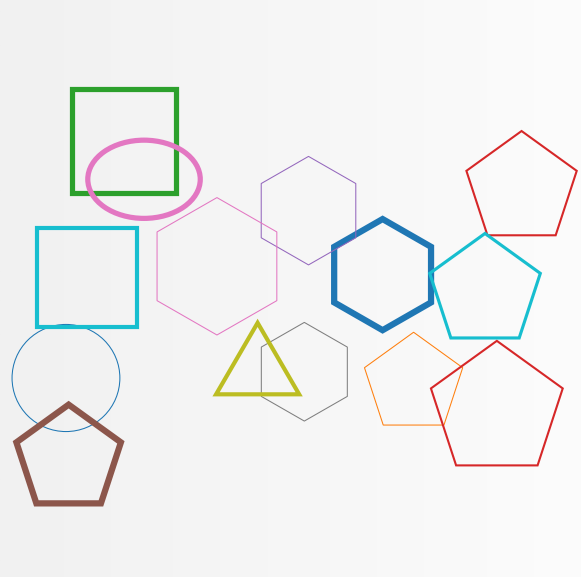[{"shape": "circle", "thickness": 0.5, "radius": 0.46, "center": [0.113, 0.345]}, {"shape": "hexagon", "thickness": 3, "radius": 0.48, "center": [0.658, 0.524]}, {"shape": "pentagon", "thickness": 0.5, "radius": 0.44, "center": [0.712, 0.335]}, {"shape": "square", "thickness": 2.5, "radius": 0.45, "center": [0.213, 0.755]}, {"shape": "pentagon", "thickness": 1, "radius": 0.5, "center": [0.897, 0.672]}, {"shape": "pentagon", "thickness": 1, "radius": 0.6, "center": [0.855, 0.29]}, {"shape": "hexagon", "thickness": 0.5, "radius": 0.47, "center": [0.531, 0.634]}, {"shape": "pentagon", "thickness": 3, "radius": 0.47, "center": [0.118, 0.204]}, {"shape": "oval", "thickness": 2.5, "radius": 0.48, "center": [0.248, 0.689]}, {"shape": "hexagon", "thickness": 0.5, "radius": 0.59, "center": [0.373, 0.538]}, {"shape": "hexagon", "thickness": 0.5, "radius": 0.43, "center": [0.524, 0.355]}, {"shape": "triangle", "thickness": 2, "radius": 0.41, "center": [0.443, 0.358]}, {"shape": "square", "thickness": 2, "radius": 0.43, "center": [0.149, 0.518]}, {"shape": "pentagon", "thickness": 1.5, "radius": 0.5, "center": [0.834, 0.495]}]